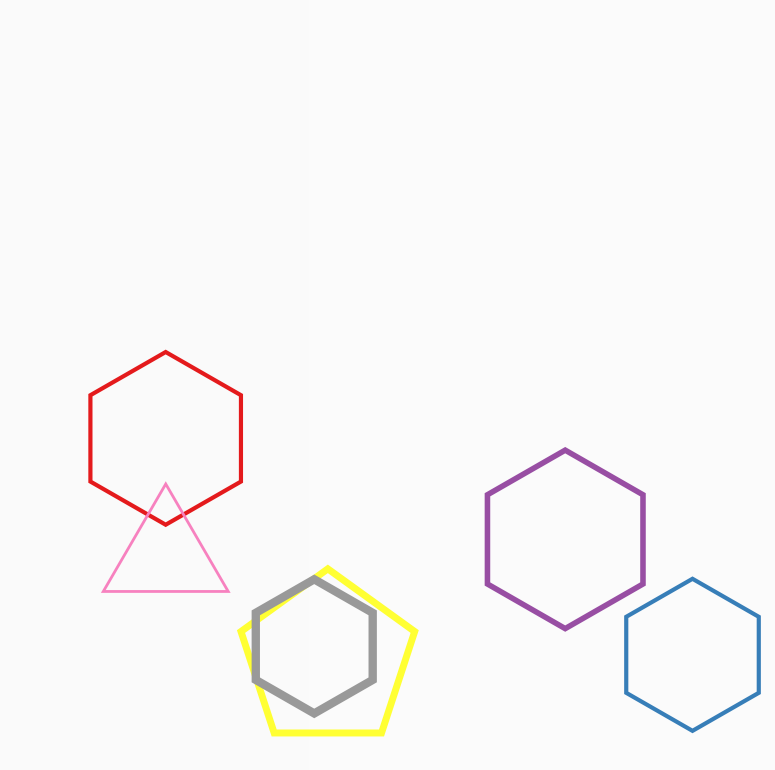[{"shape": "hexagon", "thickness": 1.5, "radius": 0.56, "center": [0.214, 0.431]}, {"shape": "hexagon", "thickness": 1.5, "radius": 0.49, "center": [0.894, 0.15]}, {"shape": "hexagon", "thickness": 2, "radius": 0.58, "center": [0.729, 0.3]}, {"shape": "pentagon", "thickness": 2.5, "radius": 0.59, "center": [0.423, 0.143]}, {"shape": "triangle", "thickness": 1, "radius": 0.47, "center": [0.214, 0.278]}, {"shape": "hexagon", "thickness": 3, "radius": 0.44, "center": [0.405, 0.161]}]